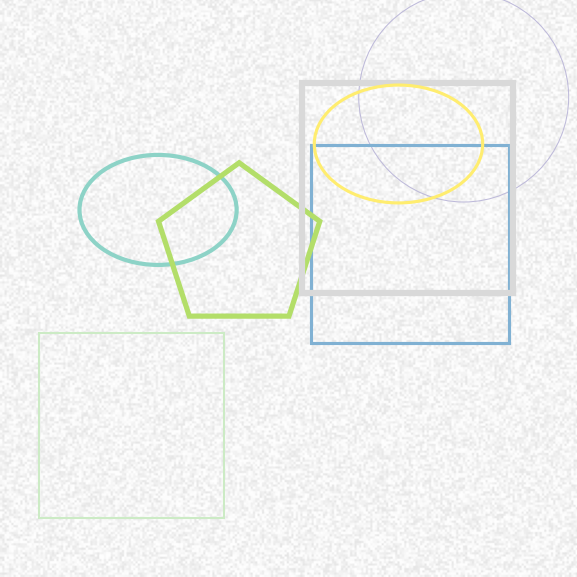[{"shape": "oval", "thickness": 2, "radius": 0.68, "center": [0.274, 0.636]}, {"shape": "circle", "thickness": 0.5, "radius": 0.91, "center": [0.803, 0.831]}, {"shape": "square", "thickness": 1.5, "radius": 0.86, "center": [0.71, 0.576]}, {"shape": "pentagon", "thickness": 2.5, "radius": 0.73, "center": [0.414, 0.57]}, {"shape": "square", "thickness": 3, "radius": 0.91, "center": [0.706, 0.674]}, {"shape": "square", "thickness": 1, "radius": 0.8, "center": [0.227, 0.262]}, {"shape": "oval", "thickness": 1.5, "radius": 0.73, "center": [0.69, 0.75]}]